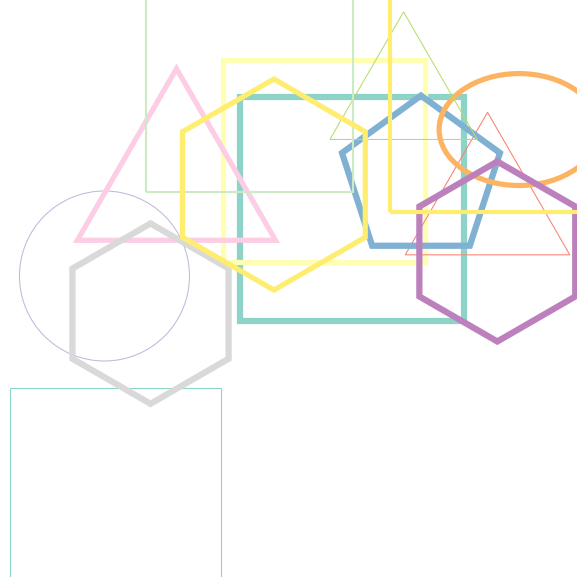[{"shape": "square", "thickness": 3, "radius": 0.97, "center": [0.609, 0.637]}, {"shape": "square", "thickness": 0.5, "radius": 0.91, "center": [0.2, 0.144]}, {"shape": "square", "thickness": 2.5, "radius": 0.87, "center": [0.561, 0.72]}, {"shape": "circle", "thickness": 0.5, "radius": 0.74, "center": [0.181, 0.521]}, {"shape": "triangle", "thickness": 0.5, "radius": 0.82, "center": [0.844, 0.64]}, {"shape": "pentagon", "thickness": 3, "radius": 0.72, "center": [0.729, 0.69]}, {"shape": "oval", "thickness": 2.5, "radius": 0.69, "center": [0.899, 0.775]}, {"shape": "triangle", "thickness": 0.5, "radius": 0.74, "center": [0.699, 0.831]}, {"shape": "triangle", "thickness": 2.5, "radius": 0.99, "center": [0.306, 0.682]}, {"shape": "hexagon", "thickness": 3, "radius": 0.78, "center": [0.261, 0.456]}, {"shape": "hexagon", "thickness": 3, "radius": 0.78, "center": [0.861, 0.564]}, {"shape": "square", "thickness": 1, "radius": 0.9, "center": [0.432, 0.846]}, {"shape": "square", "thickness": 2, "radius": 0.97, "center": [0.87, 0.828]}, {"shape": "hexagon", "thickness": 2.5, "radius": 0.91, "center": [0.474, 0.68]}]